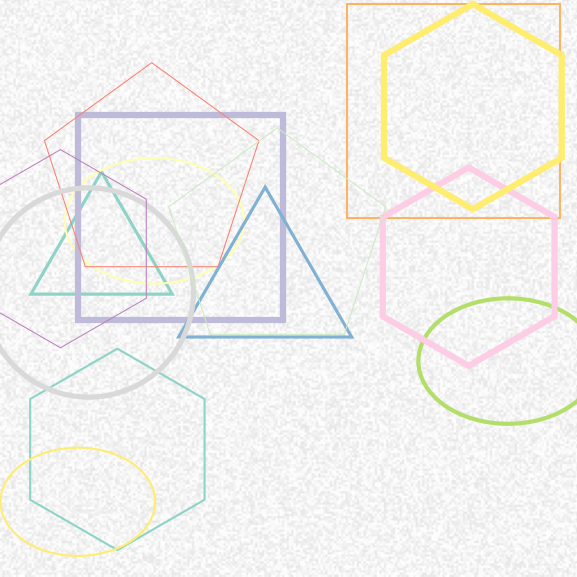[{"shape": "hexagon", "thickness": 1, "radius": 0.87, "center": [0.203, 0.221]}, {"shape": "triangle", "thickness": 1.5, "radius": 0.71, "center": [0.176, 0.56]}, {"shape": "oval", "thickness": 1, "radius": 0.78, "center": [0.267, 0.617]}, {"shape": "square", "thickness": 3, "radius": 0.89, "center": [0.312, 0.622]}, {"shape": "pentagon", "thickness": 0.5, "radius": 0.98, "center": [0.263, 0.695]}, {"shape": "triangle", "thickness": 1.5, "radius": 0.87, "center": [0.459, 0.502]}, {"shape": "square", "thickness": 1, "radius": 0.93, "center": [0.785, 0.807]}, {"shape": "oval", "thickness": 2, "radius": 0.78, "center": [0.88, 0.374]}, {"shape": "hexagon", "thickness": 3, "radius": 0.86, "center": [0.812, 0.537]}, {"shape": "circle", "thickness": 2.5, "radius": 0.91, "center": [0.154, 0.493]}, {"shape": "hexagon", "thickness": 0.5, "radius": 0.86, "center": [0.105, 0.568]}, {"shape": "pentagon", "thickness": 0.5, "radius": 0.99, "center": [0.48, 0.58]}, {"shape": "hexagon", "thickness": 3, "radius": 0.89, "center": [0.819, 0.815]}, {"shape": "oval", "thickness": 1, "radius": 0.67, "center": [0.135, 0.13]}]